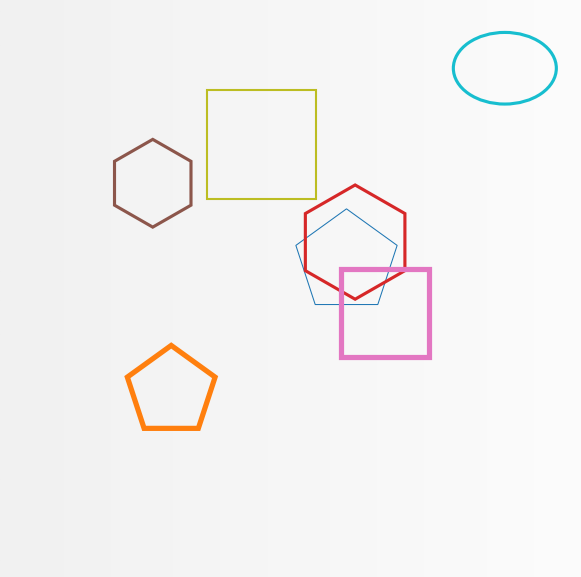[{"shape": "pentagon", "thickness": 0.5, "radius": 0.46, "center": [0.596, 0.546]}, {"shape": "pentagon", "thickness": 2.5, "radius": 0.4, "center": [0.295, 0.322]}, {"shape": "hexagon", "thickness": 1.5, "radius": 0.49, "center": [0.611, 0.58]}, {"shape": "hexagon", "thickness": 1.5, "radius": 0.38, "center": [0.263, 0.682]}, {"shape": "square", "thickness": 2.5, "radius": 0.38, "center": [0.663, 0.458]}, {"shape": "square", "thickness": 1, "radius": 0.47, "center": [0.45, 0.749]}, {"shape": "oval", "thickness": 1.5, "radius": 0.44, "center": [0.869, 0.881]}]